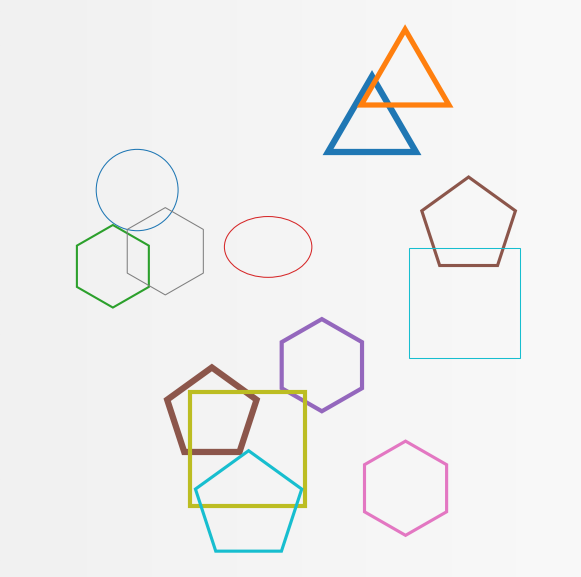[{"shape": "triangle", "thickness": 3, "radius": 0.44, "center": [0.64, 0.78]}, {"shape": "circle", "thickness": 0.5, "radius": 0.35, "center": [0.236, 0.67]}, {"shape": "triangle", "thickness": 2.5, "radius": 0.44, "center": [0.697, 0.861]}, {"shape": "hexagon", "thickness": 1, "radius": 0.36, "center": [0.194, 0.538]}, {"shape": "oval", "thickness": 0.5, "radius": 0.38, "center": [0.461, 0.572]}, {"shape": "hexagon", "thickness": 2, "radius": 0.4, "center": [0.554, 0.367]}, {"shape": "pentagon", "thickness": 3, "radius": 0.4, "center": [0.365, 0.282]}, {"shape": "pentagon", "thickness": 1.5, "radius": 0.42, "center": [0.806, 0.608]}, {"shape": "hexagon", "thickness": 1.5, "radius": 0.41, "center": [0.698, 0.154]}, {"shape": "hexagon", "thickness": 0.5, "radius": 0.38, "center": [0.284, 0.564]}, {"shape": "square", "thickness": 2, "radius": 0.5, "center": [0.425, 0.221]}, {"shape": "square", "thickness": 0.5, "radius": 0.48, "center": [0.799, 0.474]}, {"shape": "pentagon", "thickness": 1.5, "radius": 0.48, "center": [0.428, 0.123]}]